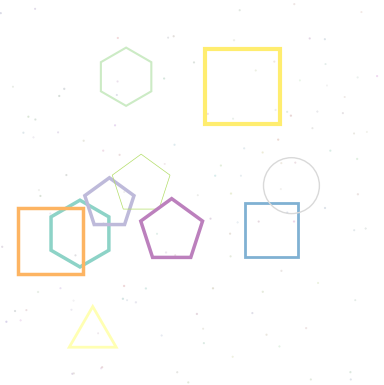[{"shape": "hexagon", "thickness": 2.5, "radius": 0.43, "center": [0.208, 0.393]}, {"shape": "triangle", "thickness": 2, "radius": 0.35, "center": [0.241, 0.133]}, {"shape": "pentagon", "thickness": 2.5, "radius": 0.34, "center": [0.284, 0.471]}, {"shape": "square", "thickness": 2, "radius": 0.35, "center": [0.705, 0.403]}, {"shape": "square", "thickness": 2.5, "radius": 0.42, "center": [0.13, 0.374]}, {"shape": "pentagon", "thickness": 0.5, "radius": 0.39, "center": [0.367, 0.521]}, {"shape": "circle", "thickness": 1, "radius": 0.36, "center": [0.757, 0.518]}, {"shape": "pentagon", "thickness": 2.5, "radius": 0.42, "center": [0.446, 0.4]}, {"shape": "hexagon", "thickness": 1.5, "radius": 0.38, "center": [0.328, 0.801]}, {"shape": "square", "thickness": 3, "radius": 0.49, "center": [0.63, 0.775]}]